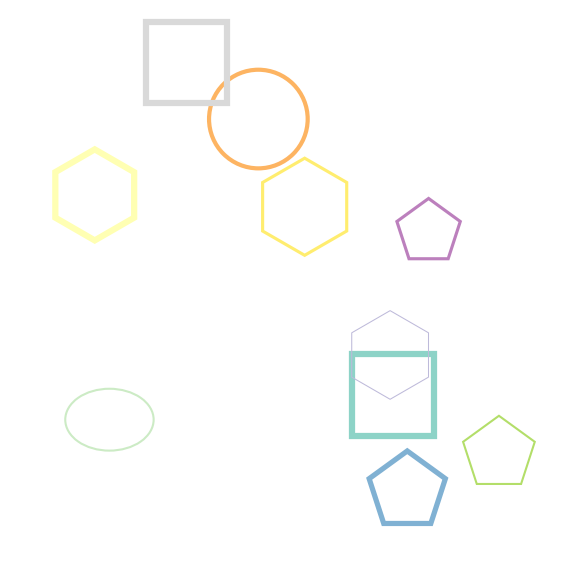[{"shape": "square", "thickness": 3, "radius": 0.35, "center": [0.681, 0.315]}, {"shape": "hexagon", "thickness": 3, "radius": 0.39, "center": [0.164, 0.662]}, {"shape": "hexagon", "thickness": 0.5, "radius": 0.38, "center": [0.676, 0.384]}, {"shape": "pentagon", "thickness": 2.5, "radius": 0.35, "center": [0.705, 0.149]}, {"shape": "circle", "thickness": 2, "radius": 0.43, "center": [0.447, 0.793]}, {"shape": "pentagon", "thickness": 1, "radius": 0.33, "center": [0.864, 0.214]}, {"shape": "square", "thickness": 3, "radius": 0.35, "center": [0.323, 0.891]}, {"shape": "pentagon", "thickness": 1.5, "radius": 0.29, "center": [0.742, 0.598]}, {"shape": "oval", "thickness": 1, "radius": 0.38, "center": [0.19, 0.272]}, {"shape": "hexagon", "thickness": 1.5, "radius": 0.42, "center": [0.528, 0.641]}]